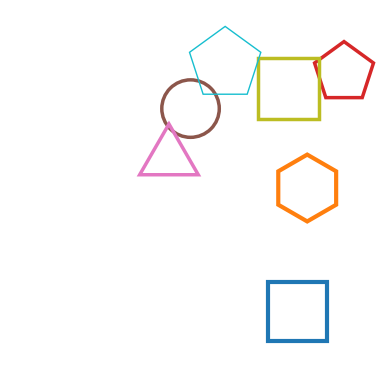[{"shape": "square", "thickness": 3, "radius": 0.38, "center": [0.772, 0.192]}, {"shape": "hexagon", "thickness": 3, "radius": 0.43, "center": [0.798, 0.512]}, {"shape": "pentagon", "thickness": 2.5, "radius": 0.4, "center": [0.894, 0.812]}, {"shape": "circle", "thickness": 2.5, "radius": 0.37, "center": [0.495, 0.718]}, {"shape": "triangle", "thickness": 2.5, "radius": 0.44, "center": [0.439, 0.59]}, {"shape": "square", "thickness": 2.5, "radius": 0.4, "center": [0.748, 0.77]}, {"shape": "pentagon", "thickness": 1, "radius": 0.49, "center": [0.585, 0.834]}]